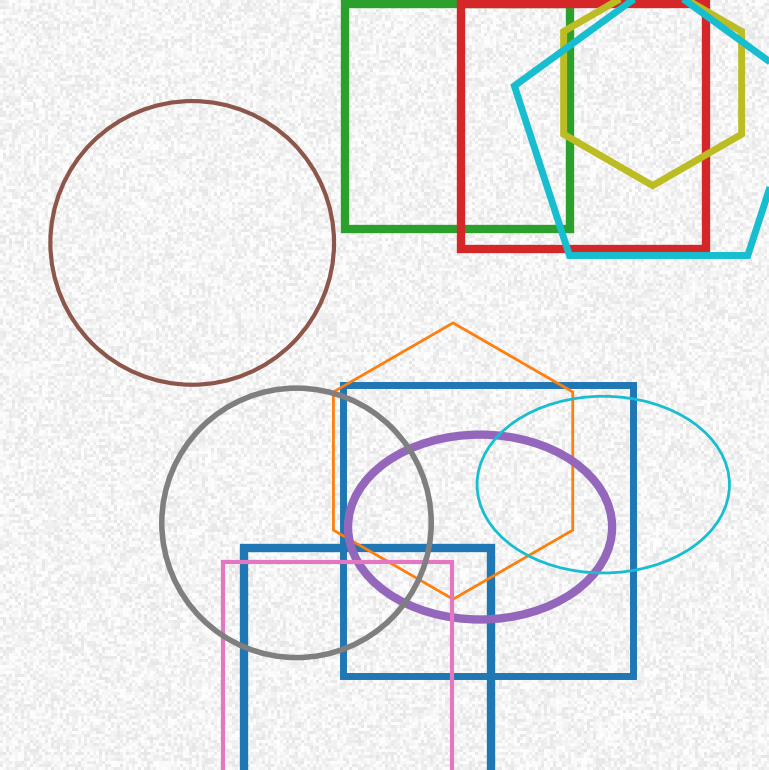[{"shape": "square", "thickness": 3, "radius": 0.8, "center": [0.477, 0.128]}, {"shape": "square", "thickness": 2.5, "radius": 0.94, "center": [0.634, 0.311]}, {"shape": "hexagon", "thickness": 1, "radius": 0.9, "center": [0.588, 0.401]}, {"shape": "square", "thickness": 3, "radius": 0.73, "center": [0.594, 0.849]}, {"shape": "square", "thickness": 3, "radius": 0.79, "center": [0.758, 0.836]}, {"shape": "oval", "thickness": 3, "radius": 0.86, "center": [0.623, 0.316]}, {"shape": "circle", "thickness": 1.5, "radius": 0.92, "center": [0.25, 0.685]}, {"shape": "square", "thickness": 1.5, "radius": 0.74, "center": [0.438, 0.122]}, {"shape": "circle", "thickness": 2, "radius": 0.87, "center": [0.385, 0.321]}, {"shape": "hexagon", "thickness": 2.5, "radius": 0.67, "center": [0.848, 0.892]}, {"shape": "oval", "thickness": 1, "radius": 0.82, "center": [0.783, 0.371]}, {"shape": "pentagon", "thickness": 2.5, "radius": 0.98, "center": [0.855, 0.828]}]